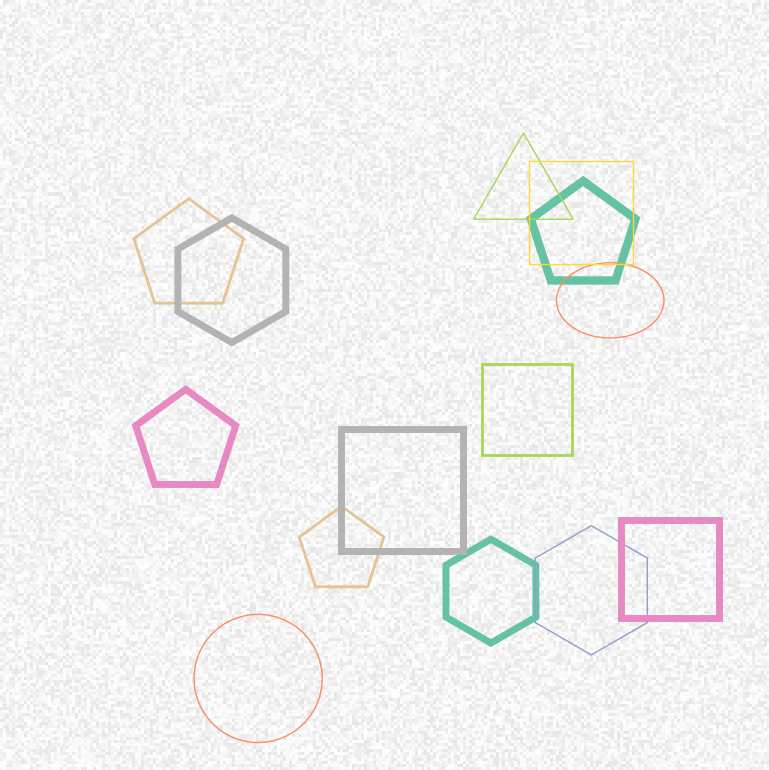[{"shape": "hexagon", "thickness": 2.5, "radius": 0.34, "center": [0.638, 0.232]}, {"shape": "pentagon", "thickness": 3, "radius": 0.36, "center": [0.757, 0.694]}, {"shape": "oval", "thickness": 0.5, "radius": 0.35, "center": [0.793, 0.61]}, {"shape": "circle", "thickness": 0.5, "radius": 0.42, "center": [0.335, 0.119]}, {"shape": "hexagon", "thickness": 0.5, "radius": 0.42, "center": [0.768, 0.233]}, {"shape": "square", "thickness": 2.5, "radius": 0.32, "center": [0.871, 0.261]}, {"shape": "pentagon", "thickness": 2.5, "radius": 0.34, "center": [0.241, 0.426]}, {"shape": "triangle", "thickness": 0.5, "radius": 0.37, "center": [0.68, 0.753]}, {"shape": "square", "thickness": 1, "radius": 0.29, "center": [0.684, 0.468]}, {"shape": "square", "thickness": 0.5, "radius": 0.34, "center": [0.755, 0.724]}, {"shape": "pentagon", "thickness": 1, "radius": 0.38, "center": [0.245, 0.667]}, {"shape": "pentagon", "thickness": 1, "radius": 0.29, "center": [0.444, 0.285]}, {"shape": "hexagon", "thickness": 2.5, "radius": 0.4, "center": [0.301, 0.636]}, {"shape": "square", "thickness": 2.5, "radius": 0.4, "center": [0.522, 0.364]}]